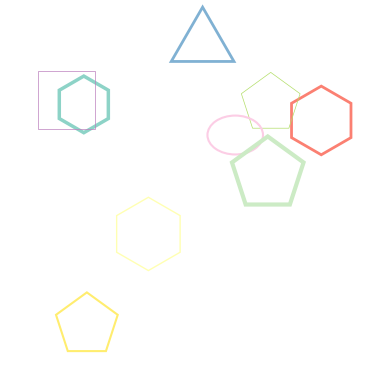[{"shape": "hexagon", "thickness": 2.5, "radius": 0.37, "center": [0.218, 0.729]}, {"shape": "hexagon", "thickness": 1, "radius": 0.48, "center": [0.385, 0.392]}, {"shape": "hexagon", "thickness": 2, "radius": 0.45, "center": [0.834, 0.687]}, {"shape": "triangle", "thickness": 2, "radius": 0.47, "center": [0.526, 0.887]}, {"shape": "pentagon", "thickness": 0.5, "radius": 0.4, "center": [0.703, 0.732]}, {"shape": "oval", "thickness": 1.5, "radius": 0.36, "center": [0.611, 0.649]}, {"shape": "square", "thickness": 0.5, "radius": 0.37, "center": [0.173, 0.74]}, {"shape": "pentagon", "thickness": 3, "radius": 0.49, "center": [0.696, 0.548]}, {"shape": "pentagon", "thickness": 1.5, "radius": 0.42, "center": [0.226, 0.156]}]